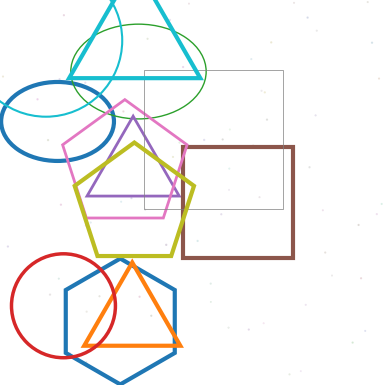[{"shape": "hexagon", "thickness": 3, "radius": 0.82, "center": [0.312, 0.165]}, {"shape": "oval", "thickness": 3, "radius": 0.73, "center": [0.15, 0.685]}, {"shape": "triangle", "thickness": 3, "radius": 0.72, "center": [0.344, 0.174]}, {"shape": "oval", "thickness": 1, "radius": 0.88, "center": [0.36, 0.814]}, {"shape": "circle", "thickness": 2.5, "radius": 0.67, "center": [0.165, 0.206]}, {"shape": "triangle", "thickness": 2, "radius": 0.69, "center": [0.346, 0.56]}, {"shape": "square", "thickness": 3, "radius": 0.72, "center": [0.618, 0.474]}, {"shape": "pentagon", "thickness": 2, "radius": 0.85, "center": [0.324, 0.571]}, {"shape": "square", "thickness": 0.5, "radius": 0.9, "center": [0.554, 0.638]}, {"shape": "pentagon", "thickness": 3, "radius": 0.81, "center": [0.349, 0.467]}, {"shape": "circle", "thickness": 1.5, "radius": 0.99, "center": [0.119, 0.895]}, {"shape": "triangle", "thickness": 3, "radius": 0.98, "center": [0.35, 0.895]}]